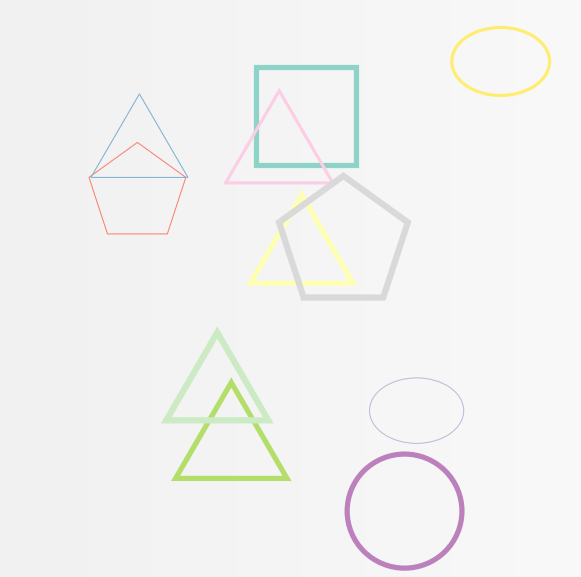[{"shape": "square", "thickness": 2.5, "radius": 0.43, "center": [0.527, 0.798]}, {"shape": "triangle", "thickness": 2.5, "radius": 0.51, "center": [0.519, 0.56]}, {"shape": "oval", "thickness": 0.5, "radius": 0.4, "center": [0.717, 0.288]}, {"shape": "pentagon", "thickness": 0.5, "radius": 0.44, "center": [0.236, 0.665]}, {"shape": "triangle", "thickness": 0.5, "radius": 0.48, "center": [0.24, 0.74]}, {"shape": "triangle", "thickness": 2.5, "radius": 0.55, "center": [0.398, 0.226]}, {"shape": "triangle", "thickness": 1.5, "radius": 0.53, "center": [0.48, 0.736]}, {"shape": "pentagon", "thickness": 3, "radius": 0.58, "center": [0.591, 0.578]}, {"shape": "circle", "thickness": 2.5, "radius": 0.49, "center": [0.696, 0.114]}, {"shape": "triangle", "thickness": 3, "radius": 0.51, "center": [0.374, 0.322]}, {"shape": "oval", "thickness": 1.5, "radius": 0.42, "center": [0.861, 0.893]}]